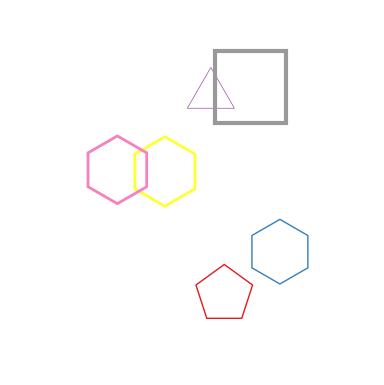[{"shape": "pentagon", "thickness": 1, "radius": 0.39, "center": [0.583, 0.236]}, {"shape": "hexagon", "thickness": 1, "radius": 0.42, "center": [0.727, 0.346]}, {"shape": "triangle", "thickness": 0.5, "radius": 0.35, "center": [0.548, 0.754]}, {"shape": "hexagon", "thickness": 2, "radius": 0.45, "center": [0.428, 0.555]}, {"shape": "hexagon", "thickness": 2, "radius": 0.44, "center": [0.305, 0.559]}, {"shape": "square", "thickness": 3, "radius": 0.46, "center": [0.65, 0.774]}]